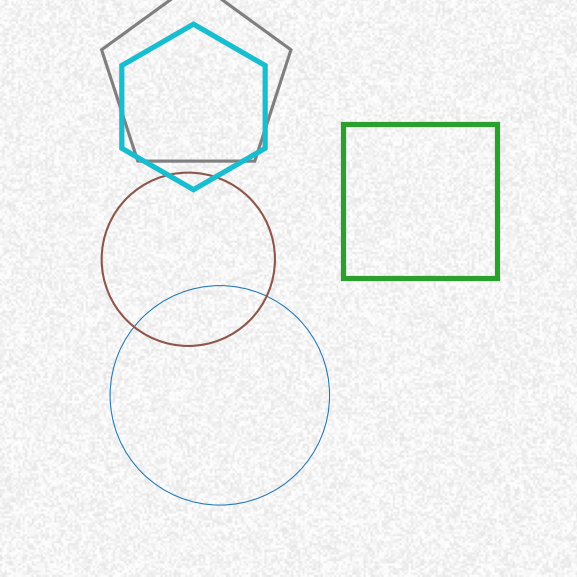[{"shape": "circle", "thickness": 0.5, "radius": 0.95, "center": [0.381, 0.315]}, {"shape": "square", "thickness": 2.5, "radius": 0.67, "center": [0.727, 0.65]}, {"shape": "circle", "thickness": 1, "radius": 0.75, "center": [0.326, 0.55]}, {"shape": "pentagon", "thickness": 1.5, "radius": 0.86, "center": [0.34, 0.86]}, {"shape": "hexagon", "thickness": 2.5, "radius": 0.72, "center": [0.335, 0.814]}]